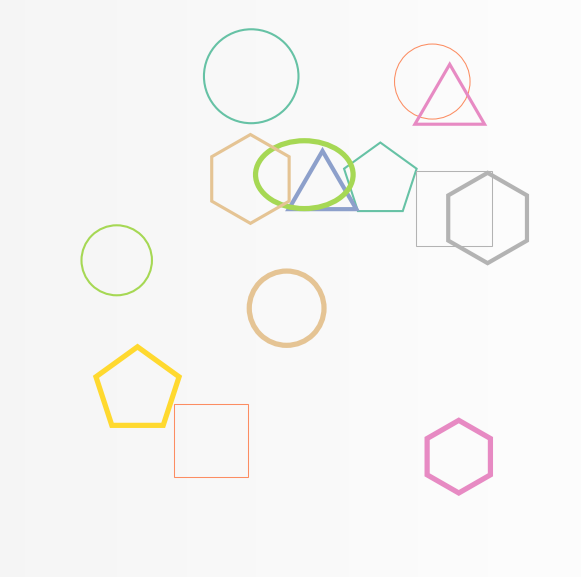[{"shape": "circle", "thickness": 1, "radius": 0.41, "center": [0.432, 0.867]}, {"shape": "pentagon", "thickness": 1, "radius": 0.33, "center": [0.654, 0.687]}, {"shape": "circle", "thickness": 0.5, "radius": 0.32, "center": [0.744, 0.858]}, {"shape": "square", "thickness": 0.5, "radius": 0.32, "center": [0.363, 0.237]}, {"shape": "triangle", "thickness": 2, "radius": 0.34, "center": [0.555, 0.671]}, {"shape": "triangle", "thickness": 1.5, "radius": 0.35, "center": [0.774, 0.819]}, {"shape": "hexagon", "thickness": 2.5, "radius": 0.31, "center": [0.789, 0.208]}, {"shape": "circle", "thickness": 1, "radius": 0.3, "center": [0.201, 0.548]}, {"shape": "oval", "thickness": 2.5, "radius": 0.42, "center": [0.524, 0.697]}, {"shape": "pentagon", "thickness": 2.5, "radius": 0.38, "center": [0.237, 0.323]}, {"shape": "circle", "thickness": 2.5, "radius": 0.32, "center": [0.493, 0.465]}, {"shape": "hexagon", "thickness": 1.5, "radius": 0.38, "center": [0.431, 0.689]}, {"shape": "square", "thickness": 0.5, "radius": 0.33, "center": [0.78, 0.638]}, {"shape": "hexagon", "thickness": 2, "radius": 0.39, "center": [0.839, 0.622]}]